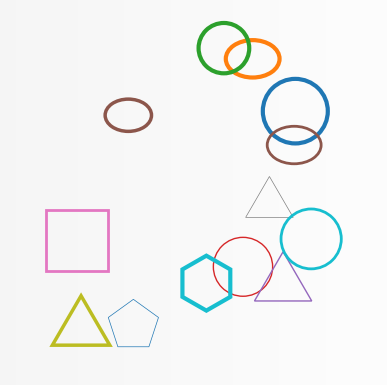[{"shape": "pentagon", "thickness": 0.5, "radius": 0.34, "center": [0.344, 0.154]}, {"shape": "circle", "thickness": 3, "radius": 0.42, "center": [0.762, 0.711]}, {"shape": "oval", "thickness": 3, "radius": 0.35, "center": [0.652, 0.847]}, {"shape": "circle", "thickness": 3, "radius": 0.33, "center": [0.578, 0.875]}, {"shape": "circle", "thickness": 1, "radius": 0.38, "center": [0.627, 0.307]}, {"shape": "triangle", "thickness": 1, "radius": 0.43, "center": [0.731, 0.261]}, {"shape": "oval", "thickness": 2, "radius": 0.35, "center": [0.759, 0.623]}, {"shape": "oval", "thickness": 2.5, "radius": 0.3, "center": [0.331, 0.701]}, {"shape": "square", "thickness": 2, "radius": 0.4, "center": [0.199, 0.374]}, {"shape": "triangle", "thickness": 0.5, "radius": 0.35, "center": [0.695, 0.471]}, {"shape": "triangle", "thickness": 2.5, "radius": 0.43, "center": [0.209, 0.146]}, {"shape": "circle", "thickness": 2, "radius": 0.39, "center": [0.803, 0.379]}, {"shape": "hexagon", "thickness": 3, "radius": 0.36, "center": [0.533, 0.265]}]